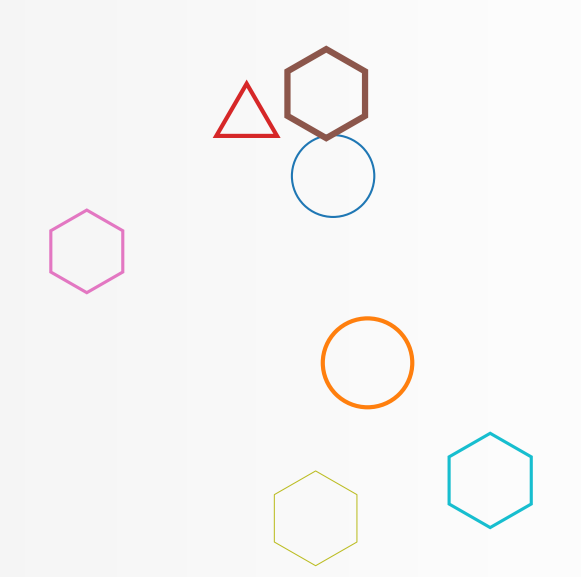[{"shape": "circle", "thickness": 1, "radius": 0.35, "center": [0.573, 0.694]}, {"shape": "circle", "thickness": 2, "radius": 0.38, "center": [0.632, 0.371]}, {"shape": "triangle", "thickness": 2, "radius": 0.3, "center": [0.424, 0.794]}, {"shape": "hexagon", "thickness": 3, "radius": 0.39, "center": [0.561, 0.837]}, {"shape": "hexagon", "thickness": 1.5, "radius": 0.36, "center": [0.149, 0.564]}, {"shape": "hexagon", "thickness": 0.5, "radius": 0.41, "center": [0.543, 0.102]}, {"shape": "hexagon", "thickness": 1.5, "radius": 0.41, "center": [0.843, 0.167]}]